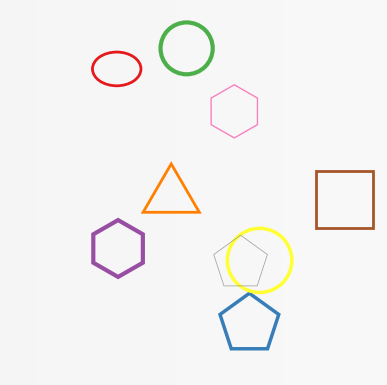[{"shape": "oval", "thickness": 2, "radius": 0.31, "center": [0.301, 0.821]}, {"shape": "pentagon", "thickness": 2.5, "radius": 0.4, "center": [0.644, 0.159]}, {"shape": "circle", "thickness": 3, "radius": 0.34, "center": [0.482, 0.874]}, {"shape": "hexagon", "thickness": 3, "radius": 0.37, "center": [0.305, 0.355]}, {"shape": "triangle", "thickness": 2, "radius": 0.42, "center": [0.442, 0.491]}, {"shape": "circle", "thickness": 2.5, "radius": 0.42, "center": [0.67, 0.324]}, {"shape": "square", "thickness": 2, "radius": 0.37, "center": [0.89, 0.481]}, {"shape": "hexagon", "thickness": 1, "radius": 0.35, "center": [0.605, 0.711]}, {"shape": "pentagon", "thickness": 0.5, "radius": 0.36, "center": [0.621, 0.316]}]